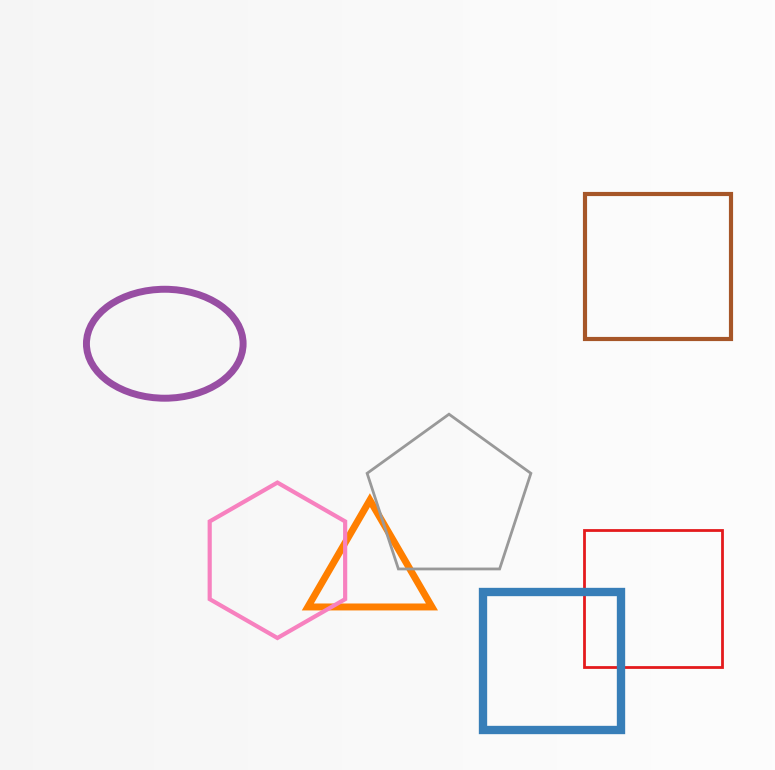[{"shape": "square", "thickness": 1, "radius": 0.44, "center": [0.842, 0.223]}, {"shape": "square", "thickness": 3, "radius": 0.45, "center": [0.712, 0.141]}, {"shape": "oval", "thickness": 2.5, "radius": 0.51, "center": [0.213, 0.554]}, {"shape": "triangle", "thickness": 2.5, "radius": 0.46, "center": [0.477, 0.258]}, {"shape": "square", "thickness": 1.5, "radius": 0.47, "center": [0.849, 0.654]}, {"shape": "hexagon", "thickness": 1.5, "radius": 0.5, "center": [0.358, 0.272]}, {"shape": "pentagon", "thickness": 1, "radius": 0.56, "center": [0.579, 0.351]}]